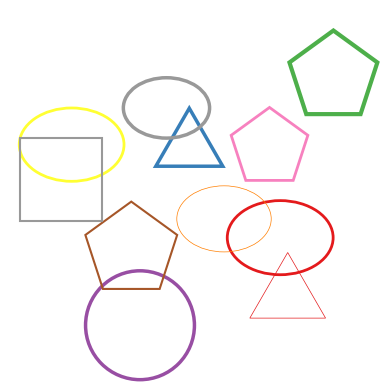[{"shape": "triangle", "thickness": 0.5, "radius": 0.57, "center": [0.747, 0.231]}, {"shape": "oval", "thickness": 2, "radius": 0.69, "center": [0.728, 0.383]}, {"shape": "triangle", "thickness": 2.5, "radius": 0.5, "center": [0.492, 0.618]}, {"shape": "pentagon", "thickness": 3, "radius": 0.6, "center": [0.866, 0.801]}, {"shape": "circle", "thickness": 2.5, "radius": 0.71, "center": [0.364, 0.155]}, {"shape": "oval", "thickness": 0.5, "radius": 0.61, "center": [0.582, 0.432]}, {"shape": "oval", "thickness": 2, "radius": 0.68, "center": [0.186, 0.624]}, {"shape": "pentagon", "thickness": 1.5, "radius": 0.63, "center": [0.341, 0.351]}, {"shape": "pentagon", "thickness": 2, "radius": 0.52, "center": [0.7, 0.616]}, {"shape": "oval", "thickness": 2.5, "radius": 0.56, "center": [0.432, 0.72]}, {"shape": "square", "thickness": 1.5, "radius": 0.54, "center": [0.158, 0.534]}]